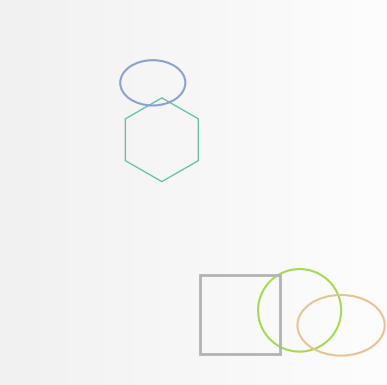[{"shape": "hexagon", "thickness": 1, "radius": 0.54, "center": [0.418, 0.637]}, {"shape": "oval", "thickness": 1.5, "radius": 0.42, "center": [0.394, 0.785]}, {"shape": "circle", "thickness": 1.5, "radius": 0.54, "center": [0.773, 0.194]}, {"shape": "oval", "thickness": 1.5, "radius": 0.56, "center": [0.88, 0.155]}, {"shape": "square", "thickness": 2, "radius": 0.52, "center": [0.619, 0.183]}]